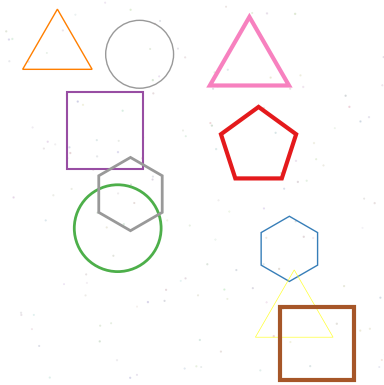[{"shape": "pentagon", "thickness": 3, "radius": 0.51, "center": [0.672, 0.62]}, {"shape": "hexagon", "thickness": 1, "radius": 0.42, "center": [0.752, 0.354]}, {"shape": "circle", "thickness": 2, "radius": 0.56, "center": [0.306, 0.407]}, {"shape": "square", "thickness": 1.5, "radius": 0.5, "center": [0.273, 0.661]}, {"shape": "triangle", "thickness": 1, "radius": 0.52, "center": [0.149, 0.872]}, {"shape": "triangle", "thickness": 0.5, "radius": 0.58, "center": [0.764, 0.182]}, {"shape": "square", "thickness": 3, "radius": 0.48, "center": [0.823, 0.108]}, {"shape": "triangle", "thickness": 3, "radius": 0.59, "center": [0.648, 0.837]}, {"shape": "circle", "thickness": 1, "radius": 0.44, "center": [0.363, 0.859]}, {"shape": "hexagon", "thickness": 2, "radius": 0.48, "center": [0.339, 0.496]}]